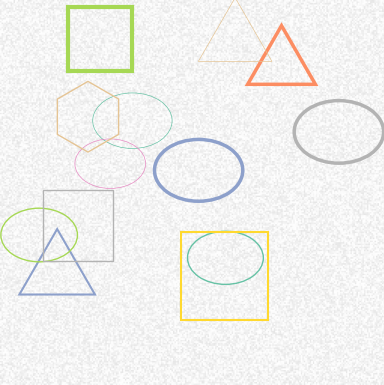[{"shape": "oval", "thickness": 0.5, "radius": 0.52, "center": [0.344, 0.686]}, {"shape": "oval", "thickness": 1, "radius": 0.49, "center": [0.586, 0.33]}, {"shape": "triangle", "thickness": 2.5, "radius": 0.51, "center": [0.731, 0.832]}, {"shape": "oval", "thickness": 2.5, "radius": 0.57, "center": [0.516, 0.558]}, {"shape": "triangle", "thickness": 1.5, "radius": 0.57, "center": [0.148, 0.292]}, {"shape": "oval", "thickness": 0.5, "radius": 0.46, "center": [0.286, 0.575]}, {"shape": "oval", "thickness": 1, "radius": 0.5, "center": [0.102, 0.39]}, {"shape": "square", "thickness": 3, "radius": 0.42, "center": [0.259, 0.898]}, {"shape": "square", "thickness": 1.5, "radius": 0.57, "center": [0.583, 0.283]}, {"shape": "triangle", "thickness": 0.5, "radius": 0.55, "center": [0.611, 0.896]}, {"shape": "hexagon", "thickness": 1, "radius": 0.46, "center": [0.229, 0.697]}, {"shape": "square", "thickness": 1, "radius": 0.46, "center": [0.203, 0.415]}, {"shape": "oval", "thickness": 2.5, "radius": 0.58, "center": [0.88, 0.657]}]